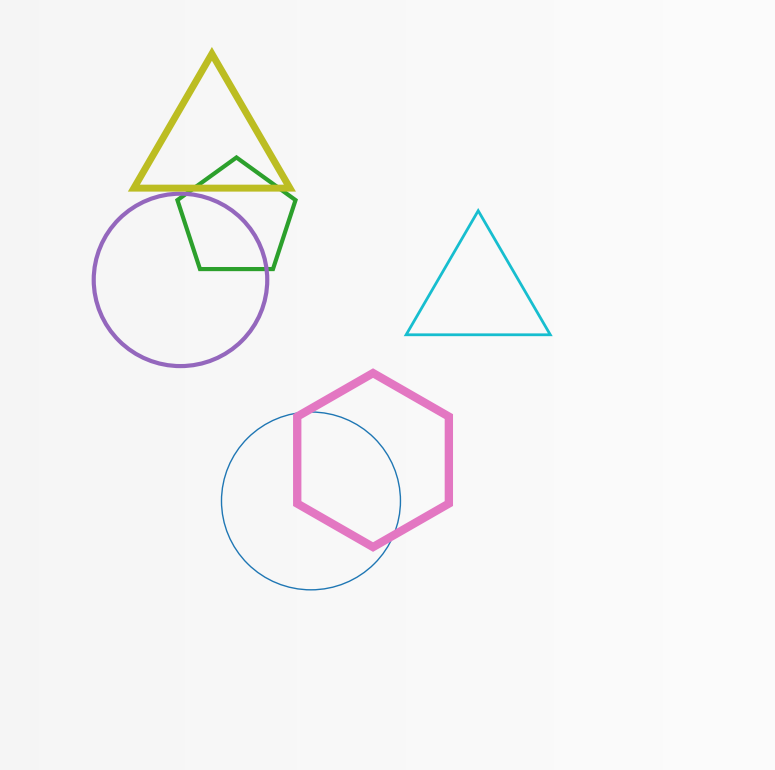[{"shape": "circle", "thickness": 0.5, "radius": 0.58, "center": [0.401, 0.349]}, {"shape": "pentagon", "thickness": 1.5, "radius": 0.4, "center": [0.305, 0.715]}, {"shape": "circle", "thickness": 1.5, "radius": 0.56, "center": [0.233, 0.637]}, {"shape": "hexagon", "thickness": 3, "radius": 0.56, "center": [0.481, 0.402]}, {"shape": "triangle", "thickness": 2.5, "radius": 0.58, "center": [0.273, 0.814]}, {"shape": "triangle", "thickness": 1, "radius": 0.54, "center": [0.617, 0.619]}]